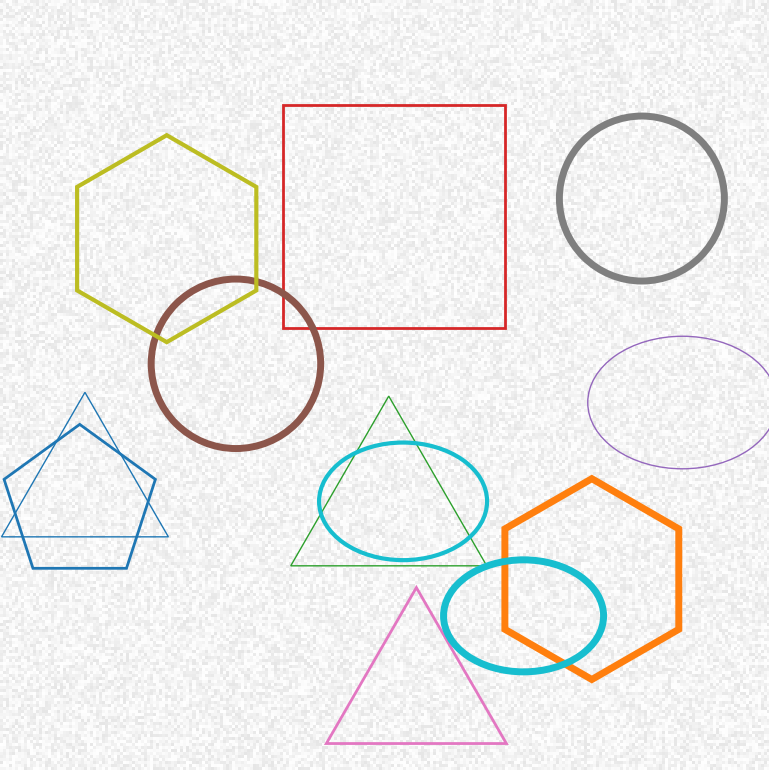[{"shape": "pentagon", "thickness": 1, "radius": 0.52, "center": [0.104, 0.346]}, {"shape": "triangle", "thickness": 0.5, "radius": 0.63, "center": [0.11, 0.365]}, {"shape": "hexagon", "thickness": 2.5, "radius": 0.65, "center": [0.769, 0.248]}, {"shape": "triangle", "thickness": 0.5, "radius": 0.73, "center": [0.505, 0.339]}, {"shape": "square", "thickness": 1, "radius": 0.72, "center": [0.512, 0.719]}, {"shape": "oval", "thickness": 0.5, "radius": 0.61, "center": [0.886, 0.477]}, {"shape": "circle", "thickness": 2.5, "radius": 0.55, "center": [0.306, 0.528]}, {"shape": "triangle", "thickness": 1, "radius": 0.68, "center": [0.541, 0.102]}, {"shape": "circle", "thickness": 2.5, "radius": 0.54, "center": [0.834, 0.742]}, {"shape": "hexagon", "thickness": 1.5, "radius": 0.67, "center": [0.217, 0.69]}, {"shape": "oval", "thickness": 2.5, "radius": 0.52, "center": [0.68, 0.2]}, {"shape": "oval", "thickness": 1.5, "radius": 0.55, "center": [0.523, 0.349]}]